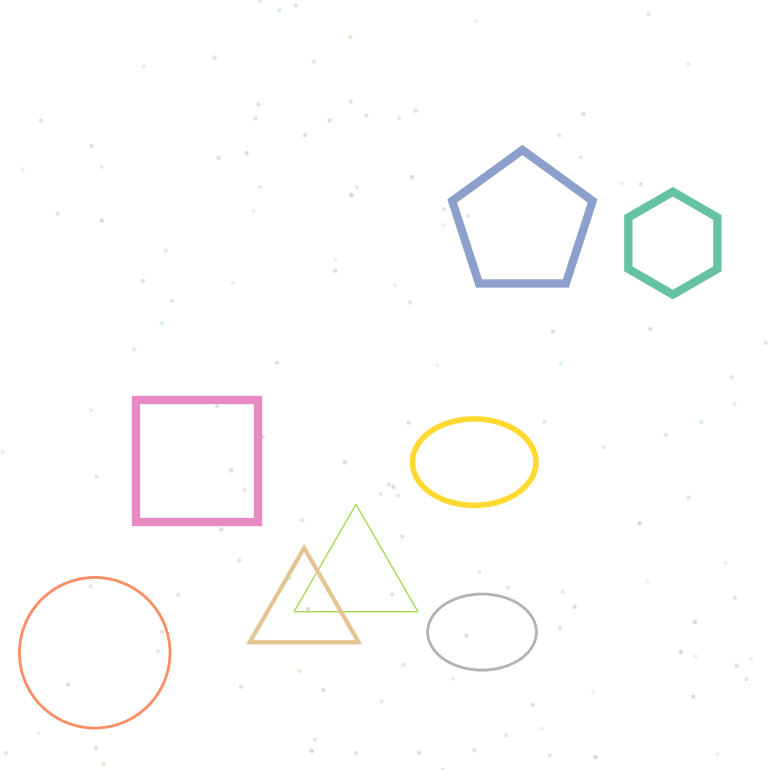[{"shape": "hexagon", "thickness": 3, "radius": 0.33, "center": [0.874, 0.684]}, {"shape": "circle", "thickness": 1, "radius": 0.49, "center": [0.123, 0.152]}, {"shape": "pentagon", "thickness": 3, "radius": 0.48, "center": [0.678, 0.709]}, {"shape": "square", "thickness": 3, "radius": 0.39, "center": [0.256, 0.401]}, {"shape": "triangle", "thickness": 0.5, "radius": 0.46, "center": [0.462, 0.252]}, {"shape": "oval", "thickness": 2, "radius": 0.4, "center": [0.616, 0.4]}, {"shape": "triangle", "thickness": 1.5, "radius": 0.41, "center": [0.395, 0.207]}, {"shape": "oval", "thickness": 1, "radius": 0.35, "center": [0.626, 0.179]}]